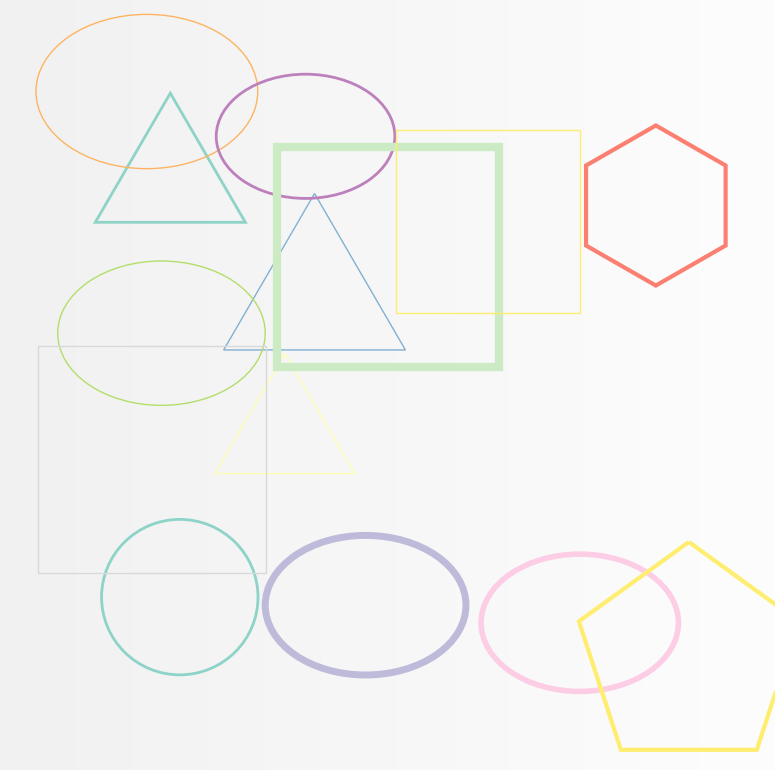[{"shape": "triangle", "thickness": 1, "radius": 0.56, "center": [0.22, 0.767]}, {"shape": "circle", "thickness": 1, "radius": 0.5, "center": [0.232, 0.225]}, {"shape": "triangle", "thickness": 0.5, "radius": 0.52, "center": [0.367, 0.437]}, {"shape": "oval", "thickness": 2.5, "radius": 0.65, "center": [0.472, 0.214]}, {"shape": "hexagon", "thickness": 1.5, "radius": 0.52, "center": [0.846, 0.733]}, {"shape": "triangle", "thickness": 0.5, "radius": 0.68, "center": [0.406, 0.613]}, {"shape": "oval", "thickness": 0.5, "radius": 0.72, "center": [0.189, 0.881]}, {"shape": "oval", "thickness": 0.5, "radius": 0.67, "center": [0.208, 0.567]}, {"shape": "oval", "thickness": 2, "radius": 0.64, "center": [0.748, 0.191]}, {"shape": "square", "thickness": 0.5, "radius": 0.74, "center": [0.196, 0.403]}, {"shape": "oval", "thickness": 1, "radius": 0.58, "center": [0.394, 0.823]}, {"shape": "square", "thickness": 3, "radius": 0.71, "center": [0.501, 0.666]}, {"shape": "square", "thickness": 0.5, "radius": 0.59, "center": [0.63, 0.712]}, {"shape": "pentagon", "thickness": 1.5, "radius": 0.75, "center": [0.889, 0.147]}]